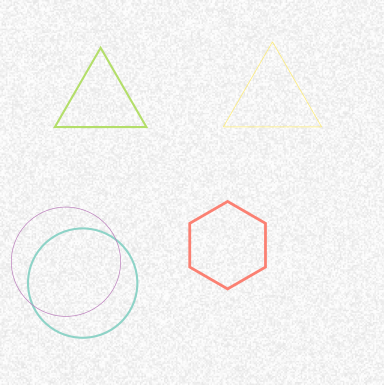[{"shape": "circle", "thickness": 1.5, "radius": 0.71, "center": [0.215, 0.265]}, {"shape": "hexagon", "thickness": 2, "radius": 0.57, "center": [0.591, 0.363]}, {"shape": "triangle", "thickness": 1.5, "radius": 0.69, "center": [0.261, 0.739]}, {"shape": "circle", "thickness": 0.5, "radius": 0.71, "center": [0.171, 0.32]}, {"shape": "triangle", "thickness": 0.5, "radius": 0.74, "center": [0.708, 0.744]}]